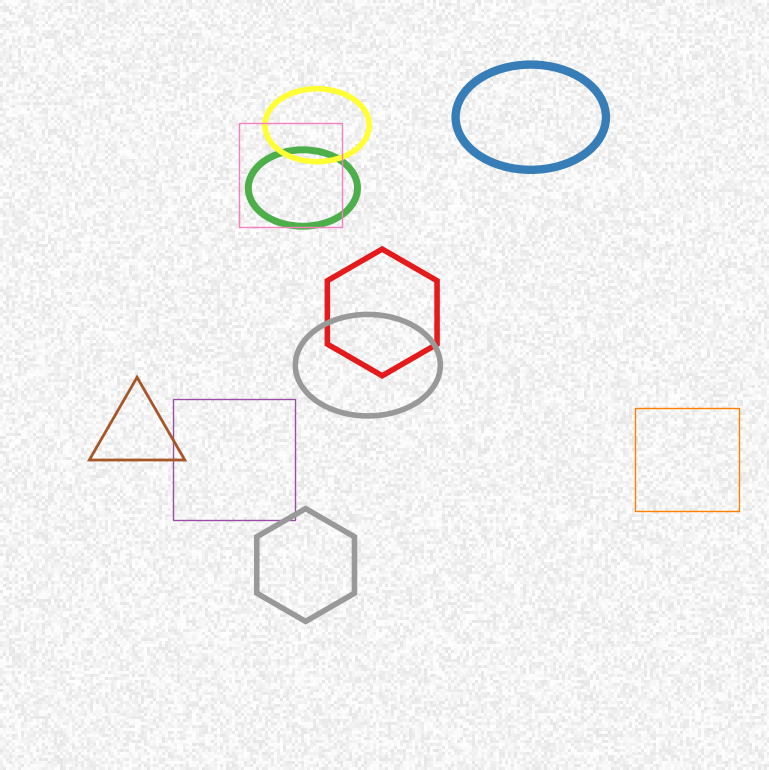[{"shape": "hexagon", "thickness": 2, "radius": 0.41, "center": [0.496, 0.594]}, {"shape": "oval", "thickness": 3, "radius": 0.49, "center": [0.689, 0.848]}, {"shape": "oval", "thickness": 2.5, "radius": 0.35, "center": [0.393, 0.756]}, {"shape": "square", "thickness": 0.5, "radius": 0.4, "center": [0.304, 0.403]}, {"shape": "square", "thickness": 0.5, "radius": 0.34, "center": [0.892, 0.403]}, {"shape": "oval", "thickness": 2, "radius": 0.34, "center": [0.412, 0.837]}, {"shape": "triangle", "thickness": 1, "radius": 0.36, "center": [0.178, 0.438]}, {"shape": "square", "thickness": 0.5, "radius": 0.34, "center": [0.377, 0.773]}, {"shape": "oval", "thickness": 2, "radius": 0.47, "center": [0.478, 0.526]}, {"shape": "hexagon", "thickness": 2, "radius": 0.37, "center": [0.397, 0.266]}]